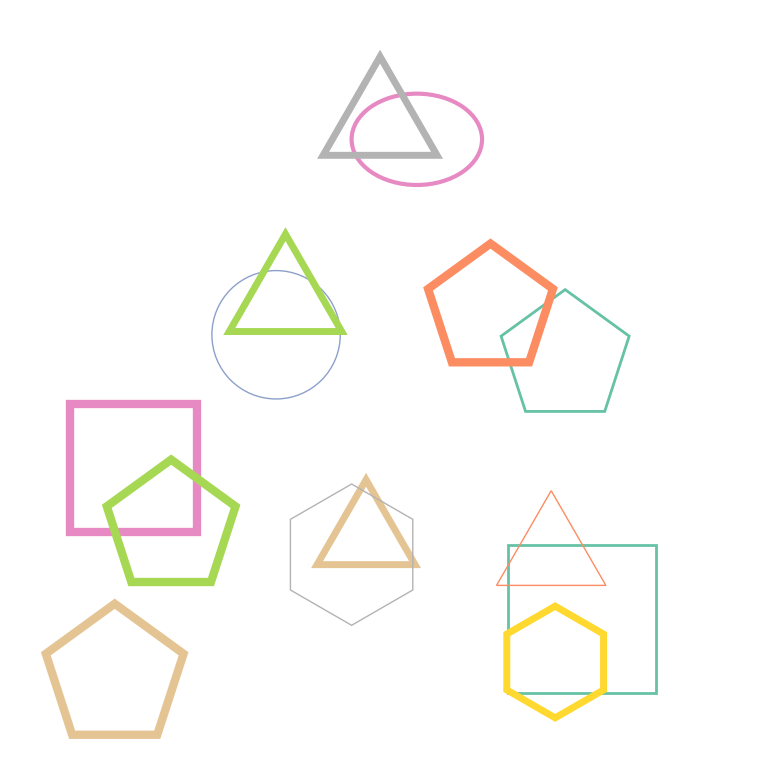[{"shape": "square", "thickness": 1, "radius": 0.48, "center": [0.756, 0.196]}, {"shape": "pentagon", "thickness": 1, "radius": 0.44, "center": [0.734, 0.536]}, {"shape": "pentagon", "thickness": 3, "radius": 0.43, "center": [0.637, 0.598]}, {"shape": "triangle", "thickness": 0.5, "radius": 0.41, "center": [0.716, 0.281]}, {"shape": "circle", "thickness": 0.5, "radius": 0.42, "center": [0.359, 0.565]}, {"shape": "oval", "thickness": 1.5, "radius": 0.42, "center": [0.541, 0.819]}, {"shape": "square", "thickness": 3, "radius": 0.42, "center": [0.173, 0.393]}, {"shape": "triangle", "thickness": 2.5, "radius": 0.42, "center": [0.371, 0.612]}, {"shape": "pentagon", "thickness": 3, "radius": 0.44, "center": [0.222, 0.315]}, {"shape": "hexagon", "thickness": 2.5, "radius": 0.36, "center": [0.721, 0.14]}, {"shape": "pentagon", "thickness": 3, "radius": 0.47, "center": [0.149, 0.122]}, {"shape": "triangle", "thickness": 2.5, "radius": 0.37, "center": [0.475, 0.303]}, {"shape": "hexagon", "thickness": 0.5, "radius": 0.46, "center": [0.457, 0.28]}, {"shape": "triangle", "thickness": 2.5, "radius": 0.43, "center": [0.494, 0.841]}]